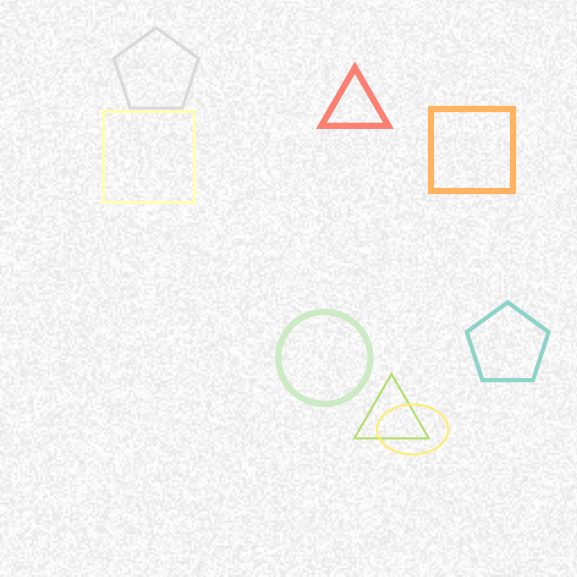[{"shape": "pentagon", "thickness": 2, "radius": 0.37, "center": [0.879, 0.401]}, {"shape": "square", "thickness": 1.5, "radius": 0.39, "center": [0.258, 0.729]}, {"shape": "triangle", "thickness": 3, "radius": 0.34, "center": [0.615, 0.815]}, {"shape": "square", "thickness": 3, "radius": 0.35, "center": [0.817, 0.739]}, {"shape": "triangle", "thickness": 1, "radius": 0.37, "center": [0.678, 0.277]}, {"shape": "pentagon", "thickness": 1.5, "radius": 0.38, "center": [0.271, 0.874]}, {"shape": "circle", "thickness": 3, "radius": 0.4, "center": [0.562, 0.379]}, {"shape": "oval", "thickness": 1, "radius": 0.31, "center": [0.715, 0.255]}]